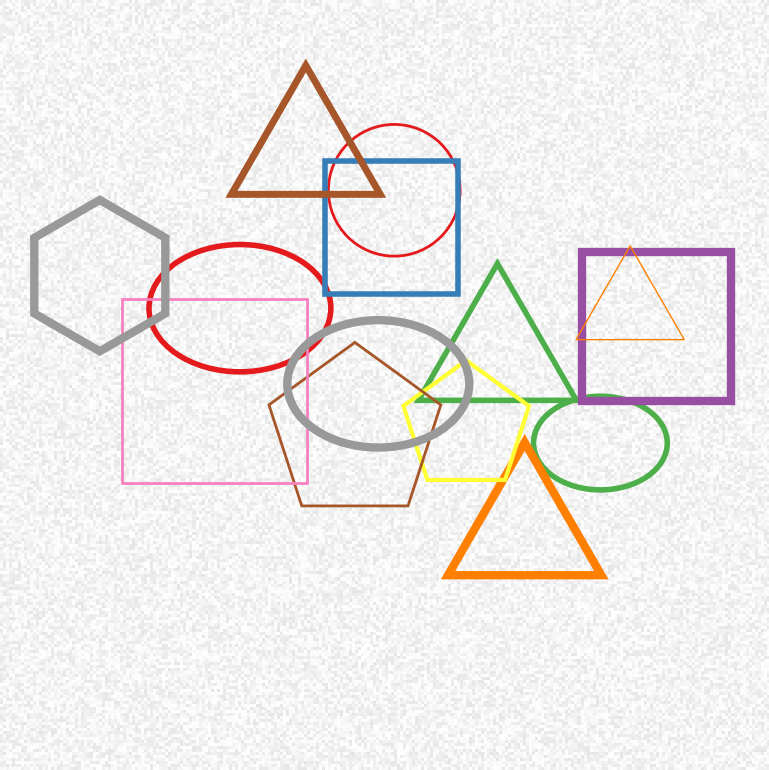[{"shape": "oval", "thickness": 2, "radius": 0.59, "center": [0.312, 0.6]}, {"shape": "circle", "thickness": 1, "radius": 0.43, "center": [0.512, 0.753]}, {"shape": "square", "thickness": 2, "radius": 0.43, "center": [0.508, 0.704]}, {"shape": "oval", "thickness": 2, "radius": 0.43, "center": [0.78, 0.425]}, {"shape": "triangle", "thickness": 2, "radius": 0.59, "center": [0.646, 0.539]}, {"shape": "square", "thickness": 3, "radius": 0.48, "center": [0.853, 0.576]}, {"shape": "triangle", "thickness": 0.5, "radius": 0.41, "center": [0.818, 0.6]}, {"shape": "triangle", "thickness": 3, "radius": 0.57, "center": [0.681, 0.31]}, {"shape": "pentagon", "thickness": 1.5, "radius": 0.43, "center": [0.605, 0.446]}, {"shape": "pentagon", "thickness": 1, "radius": 0.59, "center": [0.461, 0.438]}, {"shape": "triangle", "thickness": 2.5, "radius": 0.56, "center": [0.397, 0.803]}, {"shape": "square", "thickness": 1, "radius": 0.6, "center": [0.278, 0.492]}, {"shape": "oval", "thickness": 3, "radius": 0.59, "center": [0.491, 0.502]}, {"shape": "hexagon", "thickness": 3, "radius": 0.49, "center": [0.13, 0.642]}]